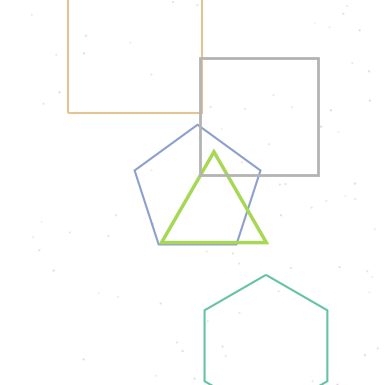[{"shape": "hexagon", "thickness": 1.5, "radius": 0.92, "center": [0.691, 0.102]}, {"shape": "pentagon", "thickness": 1.5, "radius": 0.86, "center": [0.513, 0.504]}, {"shape": "triangle", "thickness": 2.5, "radius": 0.79, "center": [0.556, 0.448]}, {"shape": "square", "thickness": 1.5, "radius": 0.87, "center": [0.352, 0.879]}, {"shape": "square", "thickness": 2, "radius": 0.76, "center": [0.673, 0.697]}]